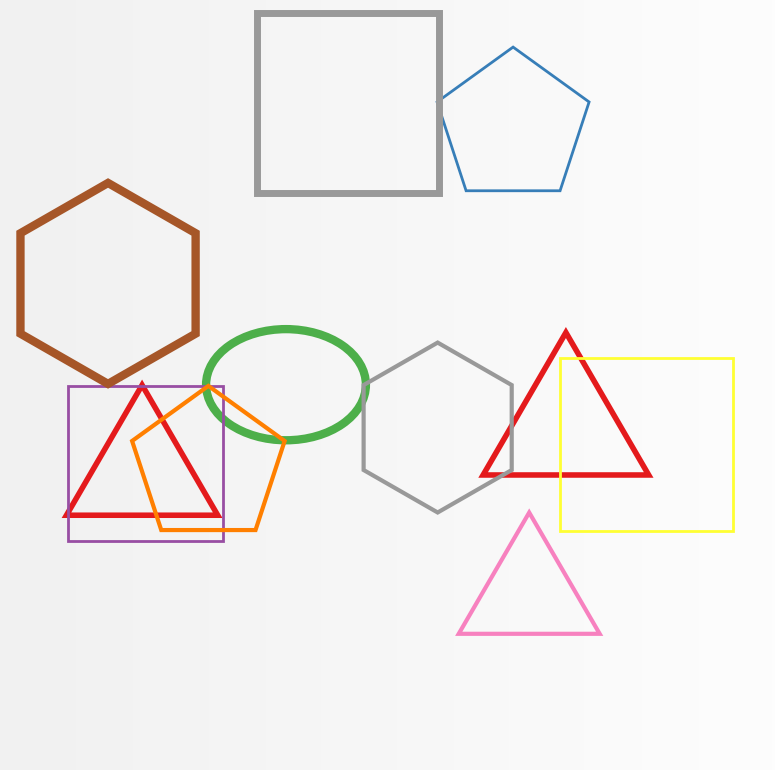[{"shape": "triangle", "thickness": 2, "radius": 0.62, "center": [0.73, 0.445]}, {"shape": "triangle", "thickness": 2, "radius": 0.56, "center": [0.183, 0.387]}, {"shape": "pentagon", "thickness": 1, "radius": 0.52, "center": [0.662, 0.836]}, {"shape": "oval", "thickness": 3, "radius": 0.52, "center": [0.369, 0.5]}, {"shape": "square", "thickness": 1, "radius": 0.5, "center": [0.188, 0.398]}, {"shape": "pentagon", "thickness": 1.5, "radius": 0.52, "center": [0.269, 0.395]}, {"shape": "square", "thickness": 1, "radius": 0.56, "center": [0.834, 0.423]}, {"shape": "hexagon", "thickness": 3, "radius": 0.65, "center": [0.139, 0.632]}, {"shape": "triangle", "thickness": 1.5, "radius": 0.53, "center": [0.683, 0.229]}, {"shape": "hexagon", "thickness": 1.5, "radius": 0.55, "center": [0.565, 0.445]}, {"shape": "square", "thickness": 2.5, "radius": 0.59, "center": [0.449, 0.866]}]